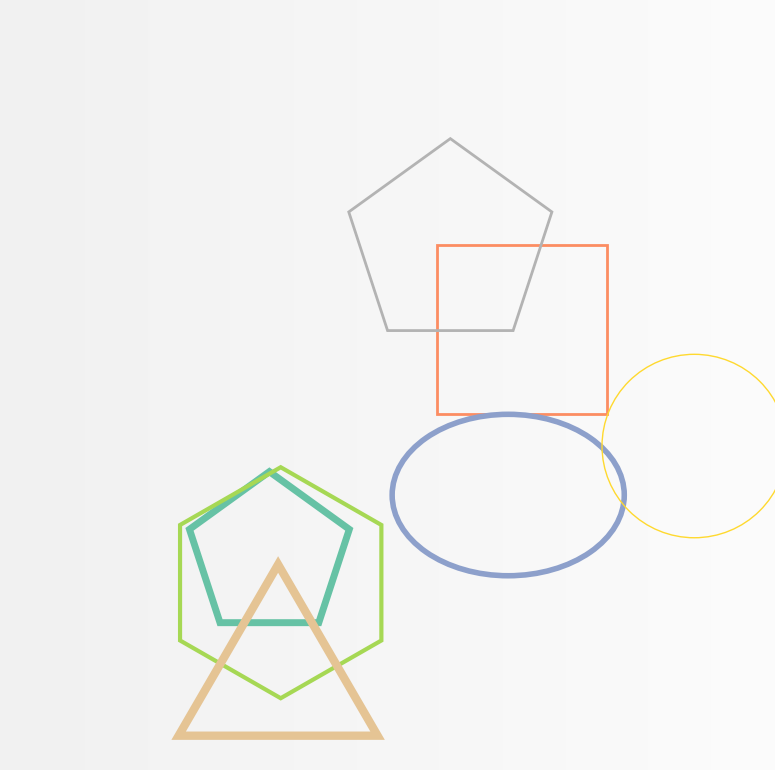[{"shape": "pentagon", "thickness": 2.5, "radius": 0.54, "center": [0.348, 0.279]}, {"shape": "square", "thickness": 1, "radius": 0.55, "center": [0.674, 0.572]}, {"shape": "oval", "thickness": 2, "radius": 0.75, "center": [0.656, 0.357]}, {"shape": "hexagon", "thickness": 1.5, "radius": 0.75, "center": [0.362, 0.243]}, {"shape": "circle", "thickness": 0.5, "radius": 0.6, "center": [0.896, 0.421]}, {"shape": "triangle", "thickness": 3, "radius": 0.74, "center": [0.359, 0.119]}, {"shape": "pentagon", "thickness": 1, "radius": 0.69, "center": [0.581, 0.682]}]